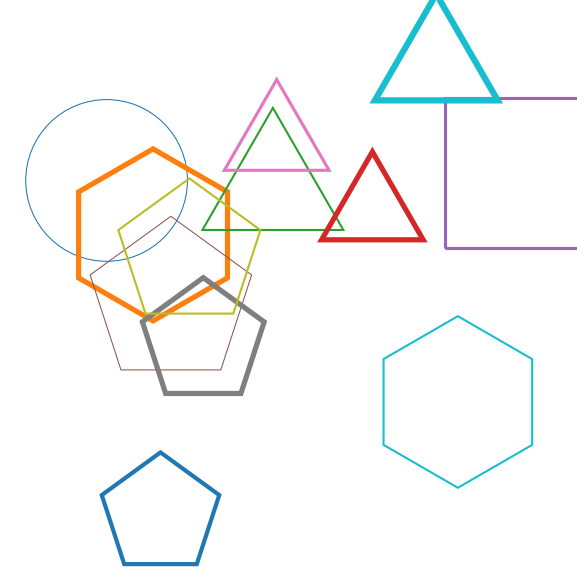[{"shape": "pentagon", "thickness": 2, "radius": 0.53, "center": [0.278, 0.109]}, {"shape": "circle", "thickness": 0.5, "radius": 0.7, "center": [0.185, 0.687]}, {"shape": "hexagon", "thickness": 2.5, "radius": 0.74, "center": [0.265, 0.592]}, {"shape": "triangle", "thickness": 1, "radius": 0.7, "center": [0.473, 0.671]}, {"shape": "triangle", "thickness": 2.5, "radius": 0.51, "center": [0.645, 0.635]}, {"shape": "square", "thickness": 1.5, "radius": 0.65, "center": [0.899, 0.7]}, {"shape": "pentagon", "thickness": 0.5, "radius": 0.74, "center": [0.296, 0.478]}, {"shape": "triangle", "thickness": 1.5, "radius": 0.52, "center": [0.479, 0.757]}, {"shape": "pentagon", "thickness": 2.5, "radius": 0.55, "center": [0.352, 0.407]}, {"shape": "pentagon", "thickness": 1, "radius": 0.65, "center": [0.328, 0.561]}, {"shape": "hexagon", "thickness": 1, "radius": 0.74, "center": [0.793, 0.303]}, {"shape": "triangle", "thickness": 3, "radius": 0.61, "center": [0.755, 0.887]}]